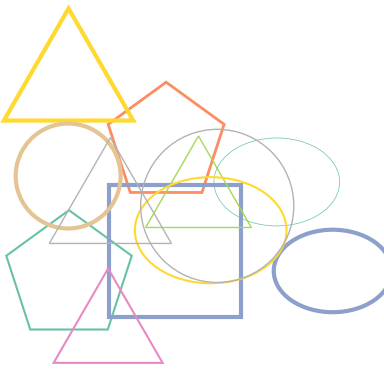[{"shape": "oval", "thickness": 0.5, "radius": 0.82, "center": [0.719, 0.527]}, {"shape": "pentagon", "thickness": 1.5, "radius": 0.86, "center": [0.179, 0.283]}, {"shape": "pentagon", "thickness": 2, "radius": 0.79, "center": [0.432, 0.628]}, {"shape": "square", "thickness": 3, "radius": 0.86, "center": [0.455, 0.348]}, {"shape": "oval", "thickness": 3, "radius": 0.77, "center": [0.864, 0.296]}, {"shape": "triangle", "thickness": 1.5, "radius": 0.82, "center": [0.281, 0.139]}, {"shape": "triangle", "thickness": 1, "radius": 0.79, "center": [0.515, 0.488]}, {"shape": "triangle", "thickness": 3, "radius": 0.97, "center": [0.178, 0.784]}, {"shape": "oval", "thickness": 1.5, "radius": 0.98, "center": [0.547, 0.402]}, {"shape": "circle", "thickness": 3, "radius": 0.68, "center": [0.177, 0.543]}, {"shape": "circle", "thickness": 1, "radius": 0.99, "center": [0.564, 0.465]}, {"shape": "triangle", "thickness": 1, "radius": 0.92, "center": [0.287, 0.459]}]